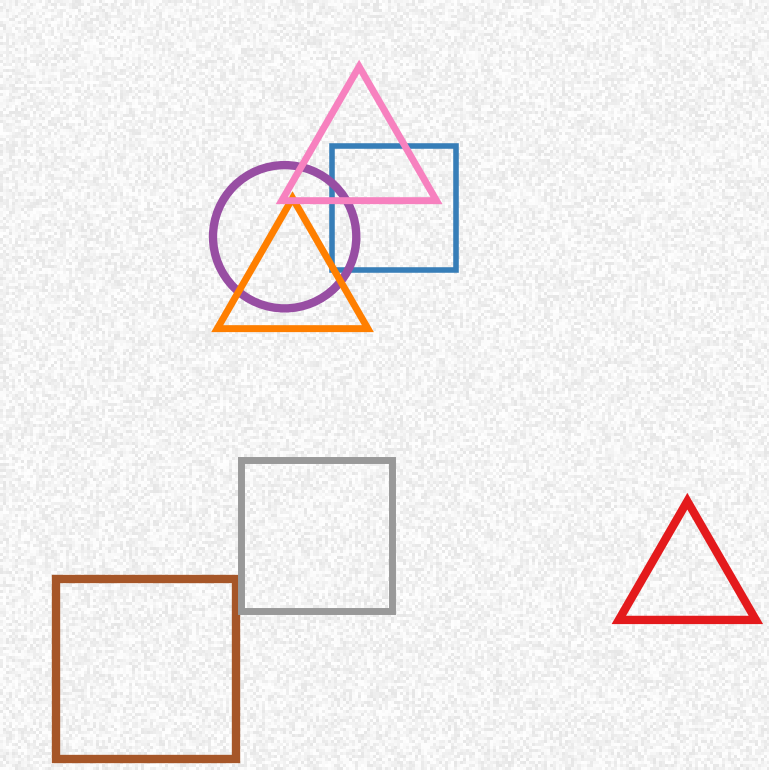[{"shape": "triangle", "thickness": 3, "radius": 0.51, "center": [0.893, 0.246]}, {"shape": "square", "thickness": 2, "radius": 0.4, "center": [0.511, 0.73]}, {"shape": "circle", "thickness": 3, "radius": 0.47, "center": [0.37, 0.693]}, {"shape": "triangle", "thickness": 2.5, "radius": 0.56, "center": [0.38, 0.63]}, {"shape": "square", "thickness": 3, "radius": 0.58, "center": [0.19, 0.131]}, {"shape": "triangle", "thickness": 2.5, "radius": 0.58, "center": [0.466, 0.797]}, {"shape": "square", "thickness": 2.5, "radius": 0.49, "center": [0.411, 0.304]}]